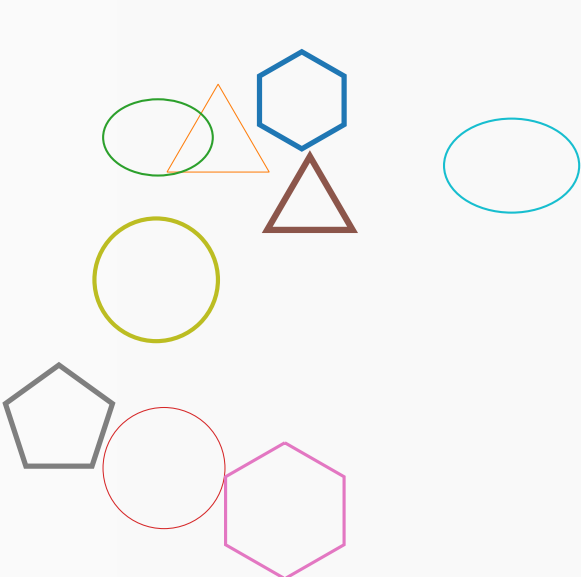[{"shape": "hexagon", "thickness": 2.5, "radius": 0.42, "center": [0.519, 0.825]}, {"shape": "triangle", "thickness": 0.5, "radius": 0.51, "center": [0.375, 0.752]}, {"shape": "oval", "thickness": 1, "radius": 0.47, "center": [0.272, 0.761]}, {"shape": "circle", "thickness": 0.5, "radius": 0.52, "center": [0.282, 0.189]}, {"shape": "triangle", "thickness": 3, "radius": 0.42, "center": [0.533, 0.643]}, {"shape": "hexagon", "thickness": 1.5, "radius": 0.59, "center": [0.49, 0.115]}, {"shape": "pentagon", "thickness": 2.5, "radius": 0.48, "center": [0.101, 0.27]}, {"shape": "circle", "thickness": 2, "radius": 0.53, "center": [0.269, 0.515]}, {"shape": "oval", "thickness": 1, "radius": 0.58, "center": [0.88, 0.712]}]